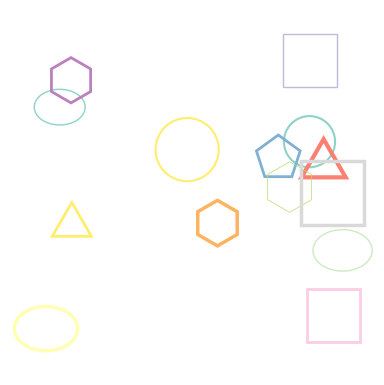[{"shape": "circle", "thickness": 1.5, "radius": 0.33, "center": [0.804, 0.632]}, {"shape": "oval", "thickness": 1, "radius": 0.33, "center": [0.155, 0.722]}, {"shape": "oval", "thickness": 2.5, "radius": 0.41, "center": [0.119, 0.146]}, {"shape": "square", "thickness": 1, "radius": 0.35, "center": [0.805, 0.843]}, {"shape": "triangle", "thickness": 3, "radius": 0.33, "center": [0.841, 0.572]}, {"shape": "pentagon", "thickness": 2, "radius": 0.3, "center": [0.723, 0.59]}, {"shape": "hexagon", "thickness": 2.5, "radius": 0.3, "center": [0.565, 0.421]}, {"shape": "hexagon", "thickness": 0.5, "radius": 0.33, "center": [0.752, 0.514]}, {"shape": "square", "thickness": 2, "radius": 0.35, "center": [0.866, 0.181]}, {"shape": "square", "thickness": 2.5, "radius": 0.41, "center": [0.864, 0.498]}, {"shape": "hexagon", "thickness": 2, "radius": 0.29, "center": [0.184, 0.792]}, {"shape": "oval", "thickness": 1, "radius": 0.38, "center": [0.89, 0.35]}, {"shape": "circle", "thickness": 1.5, "radius": 0.41, "center": [0.486, 0.611]}, {"shape": "triangle", "thickness": 2, "radius": 0.29, "center": [0.187, 0.415]}]